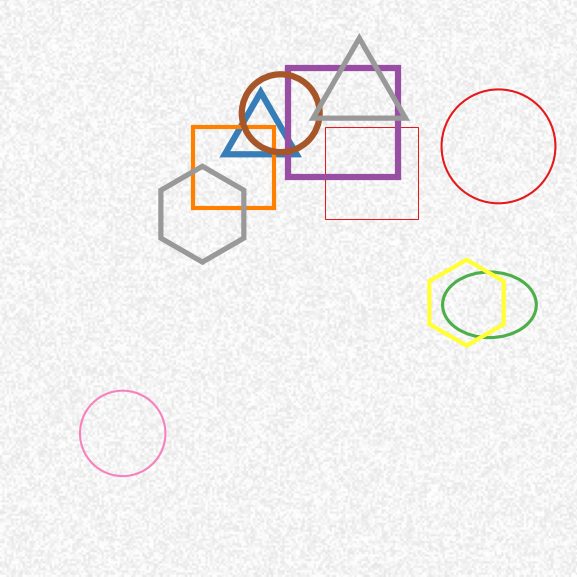[{"shape": "circle", "thickness": 1, "radius": 0.49, "center": [0.863, 0.746]}, {"shape": "square", "thickness": 0.5, "radius": 0.4, "center": [0.644, 0.699]}, {"shape": "triangle", "thickness": 3, "radius": 0.36, "center": [0.451, 0.768]}, {"shape": "oval", "thickness": 1.5, "radius": 0.41, "center": [0.848, 0.471]}, {"shape": "square", "thickness": 3, "radius": 0.47, "center": [0.594, 0.788]}, {"shape": "square", "thickness": 2, "radius": 0.35, "center": [0.405, 0.709]}, {"shape": "hexagon", "thickness": 2, "radius": 0.37, "center": [0.808, 0.475]}, {"shape": "circle", "thickness": 3, "radius": 0.34, "center": [0.486, 0.803]}, {"shape": "circle", "thickness": 1, "radius": 0.37, "center": [0.212, 0.249]}, {"shape": "hexagon", "thickness": 2.5, "radius": 0.41, "center": [0.35, 0.628]}, {"shape": "triangle", "thickness": 2.5, "radius": 0.46, "center": [0.622, 0.841]}]